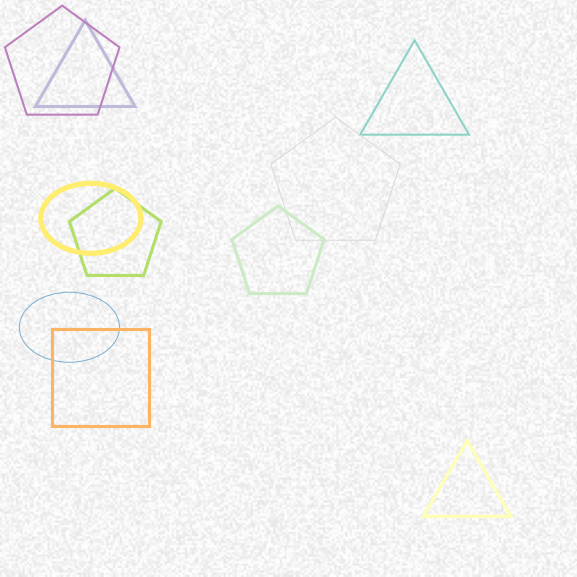[{"shape": "triangle", "thickness": 1, "radius": 0.54, "center": [0.718, 0.82]}, {"shape": "triangle", "thickness": 1.5, "radius": 0.44, "center": [0.809, 0.149]}, {"shape": "triangle", "thickness": 1.5, "radius": 0.5, "center": [0.148, 0.865]}, {"shape": "oval", "thickness": 0.5, "radius": 0.43, "center": [0.12, 0.432]}, {"shape": "square", "thickness": 1.5, "radius": 0.42, "center": [0.174, 0.345]}, {"shape": "pentagon", "thickness": 1.5, "radius": 0.42, "center": [0.2, 0.59]}, {"shape": "pentagon", "thickness": 0.5, "radius": 0.59, "center": [0.581, 0.678]}, {"shape": "pentagon", "thickness": 1, "radius": 0.52, "center": [0.108, 0.885]}, {"shape": "pentagon", "thickness": 1.5, "radius": 0.42, "center": [0.481, 0.559]}, {"shape": "oval", "thickness": 2.5, "radius": 0.43, "center": [0.157, 0.621]}]